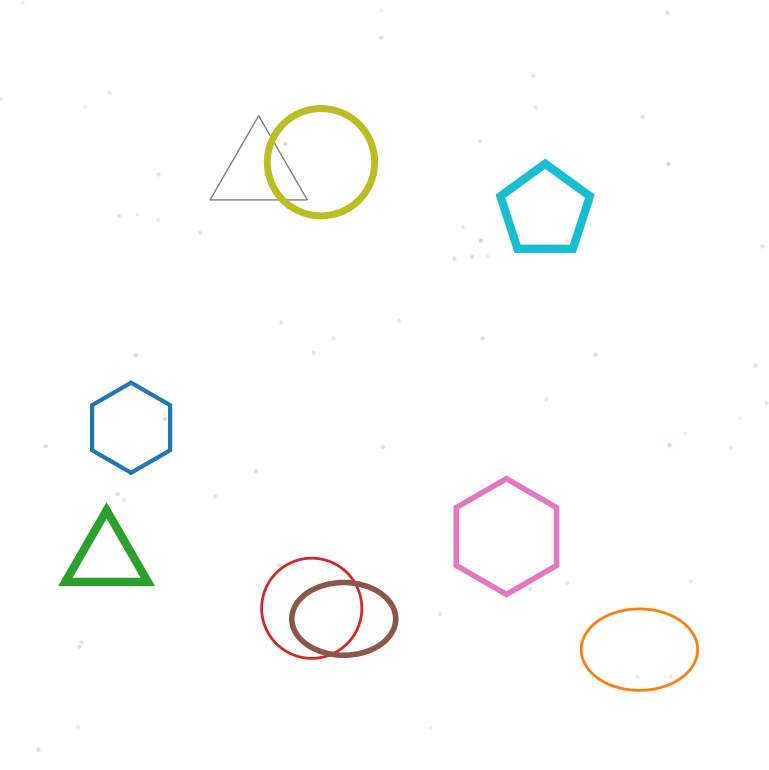[{"shape": "hexagon", "thickness": 1.5, "radius": 0.29, "center": [0.17, 0.445]}, {"shape": "oval", "thickness": 1, "radius": 0.38, "center": [0.83, 0.156]}, {"shape": "triangle", "thickness": 3, "radius": 0.31, "center": [0.138, 0.275]}, {"shape": "circle", "thickness": 1, "radius": 0.33, "center": [0.405, 0.21]}, {"shape": "oval", "thickness": 2, "radius": 0.34, "center": [0.446, 0.196]}, {"shape": "hexagon", "thickness": 2, "radius": 0.38, "center": [0.658, 0.303]}, {"shape": "triangle", "thickness": 0.5, "radius": 0.36, "center": [0.336, 0.777]}, {"shape": "circle", "thickness": 2.5, "radius": 0.35, "center": [0.417, 0.789]}, {"shape": "pentagon", "thickness": 3, "radius": 0.31, "center": [0.708, 0.726]}]